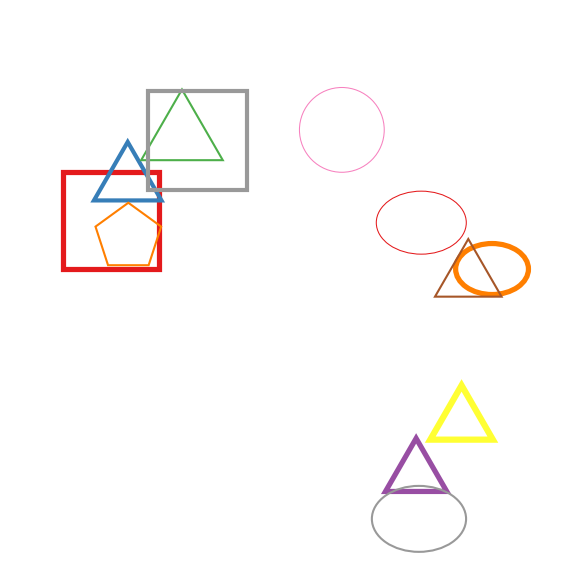[{"shape": "oval", "thickness": 0.5, "radius": 0.39, "center": [0.73, 0.614]}, {"shape": "square", "thickness": 2.5, "radius": 0.42, "center": [0.192, 0.617]}, {"shape": "triangle", "thickness": 2, "radius": 0.34, "center": [0.221, 0.686]}, {"shape": "triangle", "thickness": 1, "radius": 0.41, "center": [0.315, 0.763]}, {"shape": "triangle", "thickness": 2.5, "radius": 0.31, "center": [0.721, 0.179]}, {"shape": "oval", "thickness": 2.5, "radius": 0.32, "center": [0.852, 0.533]}, {"shape": "pentagon", "thickness": 1, "radius": 0.3, "center": [0.222, 0.588]}, {"shape": "triangle", "thickness": 3, "radius": 0.31, "center": [0.799, 0.269]}, {"shape": "triangle", "thickness": 1, "radius": 0.33, "center": [0.811, 0.519]}, {"shape": "circle", "thickness": 0.5, "radius": 0.37, "center": [0.592, 0.774]}, {"shape": "square", "thickness": 2, "radius": 0.43, "center": [0.341, 0.756]}, {"shape": "oval", "thickness": 1, "radius": 0.41, "center": [0.725, 0.101]}]